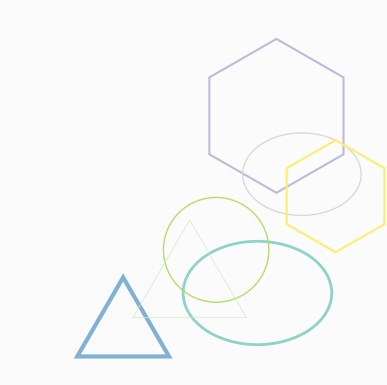[{"shape": "oval", "thickness": 2, "radius": 0.96, "center": [0.664, 0.239]}, {"shape": "hexagon", "thickness": 1.5, "radius": 1.0, "center": [0.713, 0.699]}, {"shape": "triangle", "thickness": 3, "radius": 0.68, "center": [0.318, 0.143]}, {"shape": "circle", "thickness": 1, "radius": 0.68, "center": [0.558, 0.351]}, {"shape": "oval", "thickness": 1, "radius": 0.76, "center": [0.779, 0.548]}, {"shape": "triangle", "thickness": 0.5, "radius": 0.85, "center": [0.489, 0.26]}, {"shape": "hexagon", "thickness": 1.5, "radius": 0.73, "center": [0.866, 0.49]}]